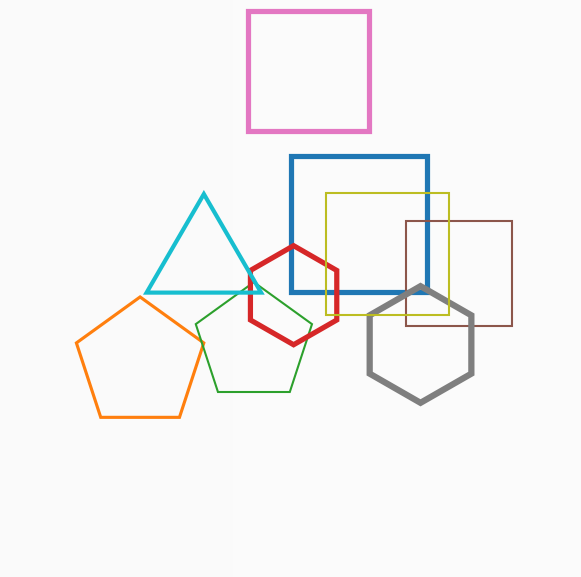[{"shape": "square", "thickness": 2.5, "radius": 0.59, "center": [0.618, 0.611]}, {"shape": "pentagon", "thickness": 1.5, "radius": 0.58, "center": [0.241, 0.37]}, {"shape": "pentagon", "thickness": 1, "radius": 0.53, "center": [0.437, 0.405]}, {"shape": "hexagon", "thickness": 2.5, "radius": 0.43, "center": [0.505, 0.488]}, {"shape": "square", "thickness": 1, "radius": 0.45, "center": [0.79, 0.525]}, {"shape": "square", "thickness": 2.5, "radius": 0.52, "center": [0.531, 0.877]}, {"shape": "hexagon", "thickness": 3, "radius": 0.5, "center": [0.723, 0.403]}, {"shape": "square", "thickness": 1, "radius": 0.53, "center": [0.667, 0.56]}, {"shape": "triangle", "thickness": 2, "radius": 0.57, "center": [0.351, 0.549]}]